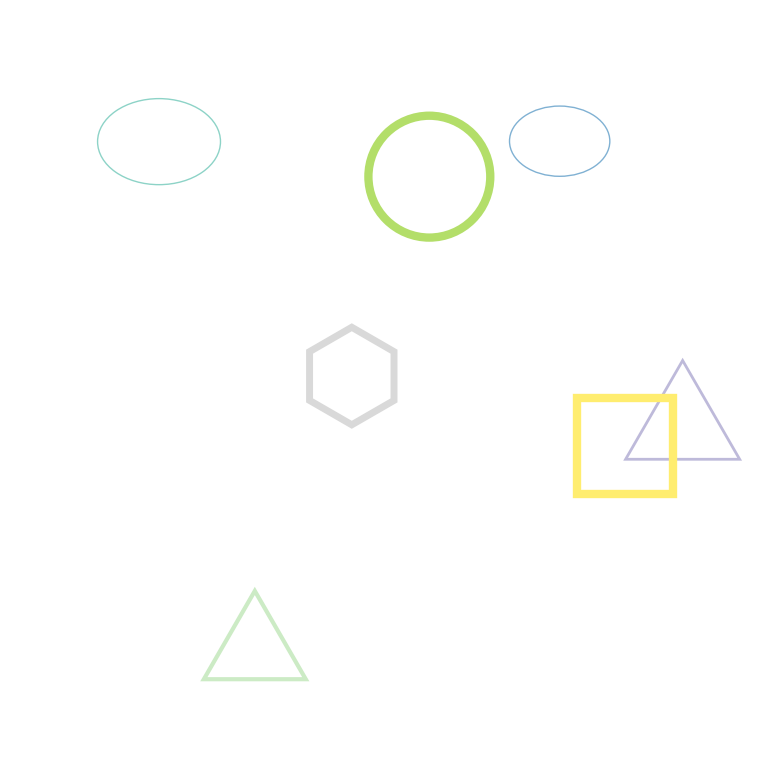[{"shape": "oval", "thickness": 0.5, "radius": 0.4, "center": [0.207, 0.816]}, {"shape": "triangle", "thickness": 1, "radius": 0.43, "center": [0.887, 0.446]}, {"shape": "oval", "thickness": 0.5, "radius": 0.33, "center": [0.727, 0.817]}, {"shape": "circle", "thickness": 3, "radius": 0.4, "center": [0.558, 0.771]}, {"shape": "hexagon", "thickness": 2.5, "radius": 0.32, "center": [0.457, 0.512]}, {"shape": "triangle", "thickness": 1.5, "radius": 0.38, "center": [0.331, 0.156]}, {"shape": "square", "thickness": 3, "radius": 0.31, "center": [0.812, 0.421]}]